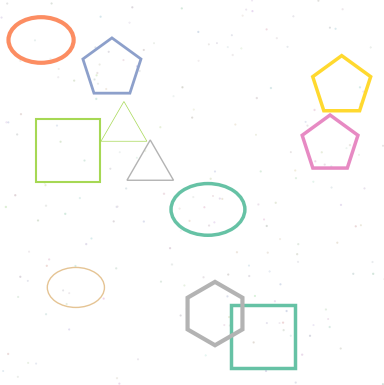[{"shape": "square", "thickness": 2.5, "radius": 0.41, "center": [0.683, 0.126]}, {"shape": "oval", "thickness": 2.5, "radius": 0.48, "center": [0.54, 0.456]}, {"shape": "oval", "thickness": 3, "radius": 0.42, "center": [0.107, 0.896]}, {"shape": "pentagon", "thickness": 2, "radius": 0.4, "center": [0.291, 0.822]}, {"shape": "pentagon", "thickness": 2.5, "radius": 0.38, "center": [0.857, 0.625]}, {"shape": "triangle", "thickness": 0.5, "radius": 0.34, "center": [0.322, 0.668]}, {"shape": "square", "thickness": 1.5, "radius": 0.41, "center": [0.177, 0.61]}, {"shape": "pentagon", "thickness": 2.5, "radius": 0.4, "center": [0.888, 0.776]}, {"shape": "oval", "thickness": 1, "radius": 0.37, "center": [0.197, 0.253]}, {"shape": "hexagon", "thickness": 3, "radius": 0.41, "center": [0.558, 0.186]}, {"shape": "triangle", "thickness": 1, "radius": 0.35, "center": [0.39, 0.567]}]